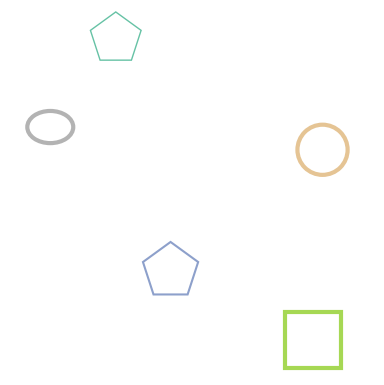[{"shape": "pentagon", "thickness": 1, "radius": 0.35, "center": [0.301, 0.9]}, {"shape": "pentagon", "thickness": 1.5, "radius": 0.38, "center": [0.443, 0.296]}, {"shape": "square", "thickness": 3, "radius": 0.36, "center": [0.812, 0.118]}, {"shape": "circle", "thickness": 3, "radius": 0.33, "center": [0.838, 0.611]}, {"shape": "oval", "thickness": 3, "radius": 0.3, "center": [0.131, 0.67]}]